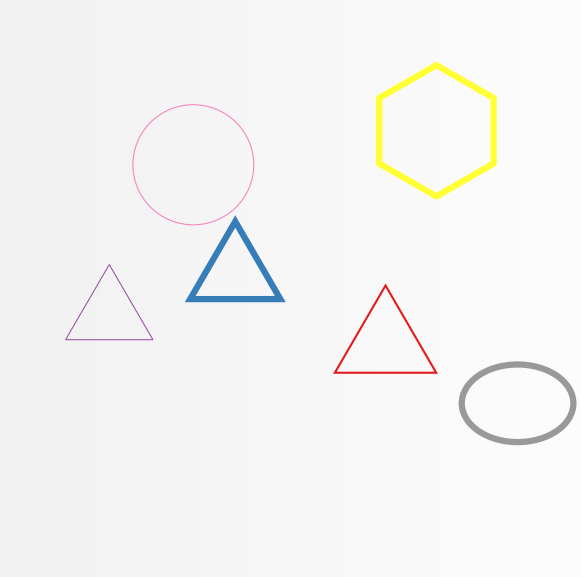[{"shape": "triangle", "thickness": 1, "radius": 0.5, "center": [0.663, 0.404]}, {"shape": "triangle", "thickness": 3, "radius": 0.45, "center": [0.405, 0.526]}, {"shape": "triangle", "thickness": 0.5, "radius": 0.43, "center": [0.188, 0.454]}, {"shape": "hexagon", "thickness": 3, "radius": 0.57, "center": [0.751, 0.773]}, {"shape": "circle", "thickness": 0.5, "radius": 0.52, "center": [0.333, 0.714]}, {"shape": "oval", "thickness": 3, "radius": 0.48, "center": [0.89, 0.301]}]